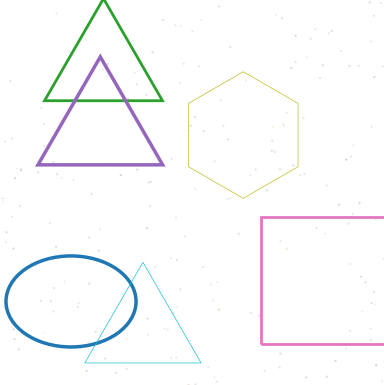[{"shape": "oval", "thickness": 2.5, "radius": 0.84, "center": [0.184, 0.217]}, {"shape": "triangle", "thickness": 2, "radius": 0.88, "center": [0.269, 0.827]}, {"shape": "triangle", "thickness": 2.5, "radius": 0.94, "center": [0.261, 0.665]}, {"shape": "square", "thickness": 2, "radius": 0.83, "center": [0.842, 0.272]}, {"shape": "hexagon", "thickness": 0.5, "radius": 0.82, "center": [0.632, 0.649]}, {"shape": "triangle", "thickness": 0.5, "radius": 0.87, "center": [0.371, 0.144]}]